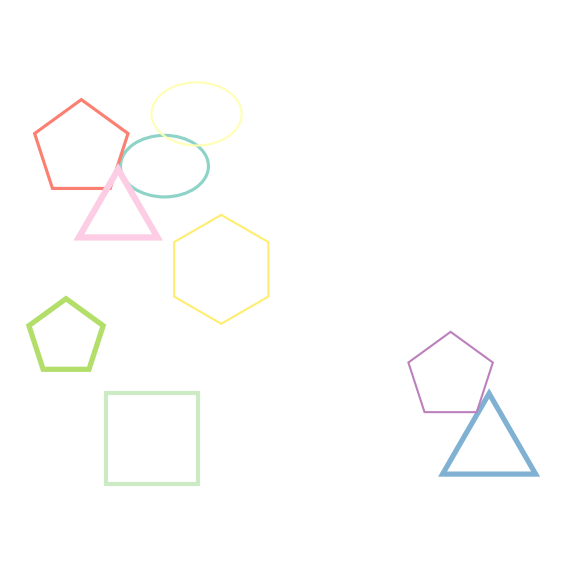[{"shape": "oval", "thickness": 1.5, "radius": 0.38, "center": [0.285, 0.711]}, {"shape": "oval", "thickness": 1, "radius": 0.39, "center": [0.34, 0.802]}, {"shape": "pentagon", "thickness": 1.5, "radius": 0.43, "center": [0.141, 0.742]}, {"shape": "triangle", "thickness": 2.5, "radius": 0.47, "center": [0.847, 0.225]}, {"shape": "pentagon", "thickness": 2.5, "radius": 0.34, "center": [0.114, 0.414]}, {"shape": "triangle", "thickness": 3, "radius": 0.39, "center": [0.205, 0.627]}, {"shape": "pentagon", "thickness": 1, "radius": 0.38, "center": [0.78, 0.348]}, {"shape": "square", "thickness": 2, "radius": 0.4, "center": [0.264, 0.24]}, {"shape": "hexagon", "thickness": 1, "radius": 0.47, "center": [0.383, 0.533]}]